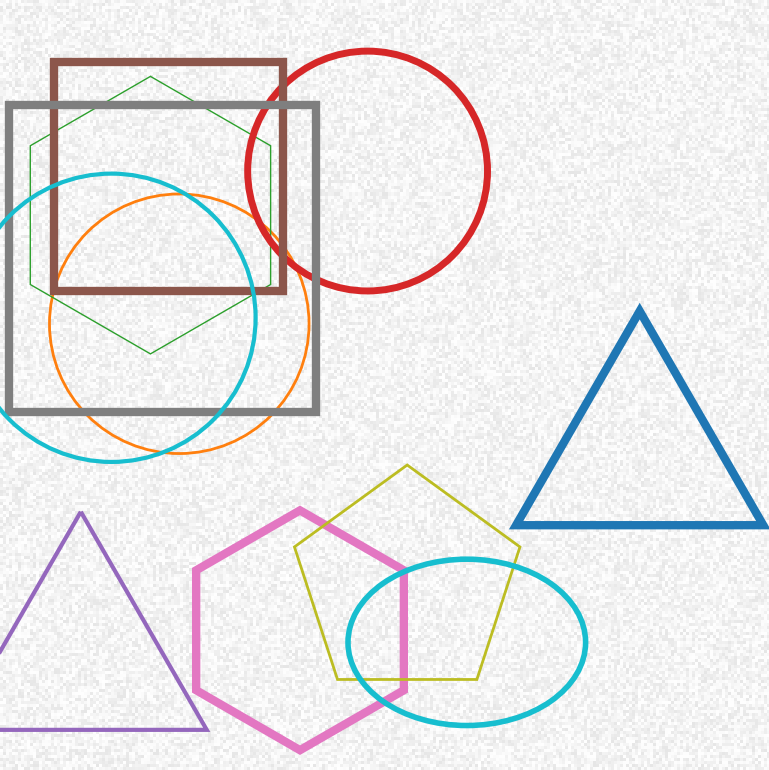[{"shape": "triangle", "thickness": 3, "radius": 0.93, "center": [0.831, 0.411]}, {"shape": "circle", "thickness": 1, "radius": 0.84, "center": [0.233, 0.58]}, {"shape": "hexagon", "thickness": 0.5, "radius": 0.9, "center": [0.195, 0.721]}, {"shape": "circle", "thickness": 2.5, "radius": 0.78, "center": [0.477, 0.778]}, {"shape": "triangle", "thickness": 1.5, "radius": 0.94, "center": [0.105, 0.147]}, {"shape": "square", "thickness": 3, "radius": 0.74, "center": [0.219, 0.771]}, {"shape": "hexagon", "thickness": 3, "radius": 0.78, "center": [0.39, 0.181]}, {"shape": "square", "thickness": 3, "radius": 1.0, "center": [0.211, 0.664]}, {"shape": "pentagon", "thickness": 1, "radius": 0.77, "center": [0.529, 0.242]}, {"shape": "circle", "thickness": 1.5, "radius": 0.94, "center": [0.145, 0.587]}, {"shape": "oval", "thickness": 2, "radius": 0.77, "center": [0.606, 0.166]}]